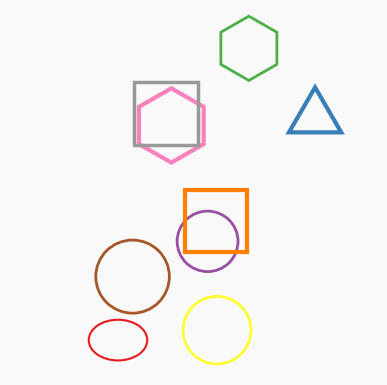[{"shape": "oval", "thickness": 1.5, "radius": 0.38, "center": [0.305, 0.117]}, {"shape": "triangle", "thickness": 3, "radius": 0.39, "center": [0.813, 0.695]}, {"shape": "hexagon", "thickness": 2, "radius": 0.42, "center": [0.642, 0.874]}, {"shape": "circle", "thickness": 2, "radius": 0.39, "center": [0.536, 0.373]}, {"shape": "square", "thickness": 3, "radius": 0.4, "center": [0.557, 0.425]}, {"shape": "circle", "thickness": 2, "radius": 0.44, "center": [0.56, 0.142]}, {"shape": "circle", "thickness": 2, "radius": 0.47, "center": [0.342, 0.282]}, {"shape": "hexagon", "thickness": 3, "radius": 0.48, "center": [0.442, 0.674]}, {"shape": "square", "thickness": 2.5, "radius": 0.41, "center": [0.428, 0.705]}]